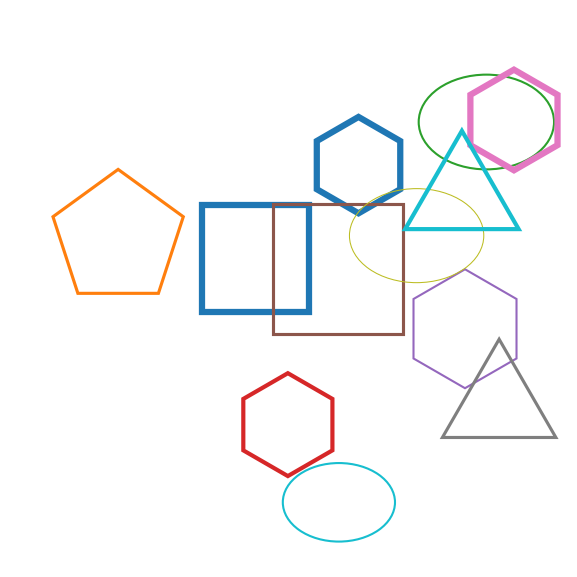[{"shape": "hexagon", "thickness": 3, "radius": 0.42, "center": [0.621, 0.713]}, {"shape": "square", "thickness": 3, "radius": 0.46, "center": [0.442, 0.551]}, {"shape": "pentagon", "thickness": 1.5, "radius": 0.59, "center": [0.205, 0.587]}, {"shape": "oval", "thickness": 1, "radius": 0.59, "center": [0.842, 0.788]}, {"shape": "hexagon", "thickness": 2, "radius": 0.45, "center": [0.498, 0.264]}, {"shape": "hexagon", "thickness": 1, "radius": 0.51, "center": [0.805, 0.43]}, {"shape": "square", "thickness": 1.5, "radius": 0.56, "center": [0.586, 0.534]}, {"shape": "hexagon", "thickness": 3, "radius": 0.44, "center": [0.89, 0.791]}, {"shape": "triangle", "thickness": 1.5, "radius": 0.57, "center": [0.864, 0.298]}, {"shape": "oval", "thickness": 0.5, "radius": 0.58, "center": [0.721, 0.591]}, {"shape": "oval", "thickness": 1, "radius": 0.49, "center": [0.587, 0.129]}, {"shape": "triangle", "thickness": 2, "radius": 0.57, "center": [0.8, 0.659]}]